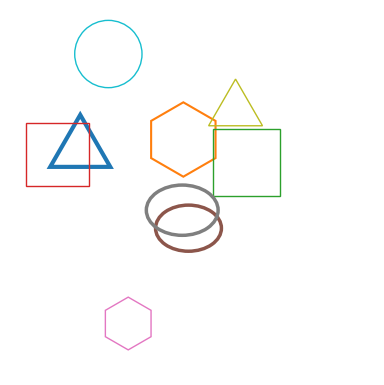[{"shape": "triangle", "thickness": 3, "radius": 0.45, "center": [0.208, 0.612]}, {"shape": "hexagon", "thickness": 1.5, "radius": 0.48, "center": [0.476, 0.638]}, {"shape": "square", "thickness": 1, "radius": 0.43, "center": [0.64, 0.578]}, {"shape": "square", "thickness": 1, "radius": 0.41, "center": [0.148, 0.6]}, {"shape": "oval", "thickness": 2.5, "radius": 0.43, "center": [0.49, 0.407]}, {"shape": "hexagon", "thickness": 1, "radius": 0.34, "center": [0.333, 0.16]}, {"shape": "oval", "thickness": 2.5, "radius": 0.47, "center": [0.473, 0.454]}, {"shape": "triangle", "thickness": 1, "radius": 0.4, "center": [0.612, 0.714]}, {"shape": "circle", "thickness": 1, "radius": 0.44, "center": [0.281, 0.86]}]